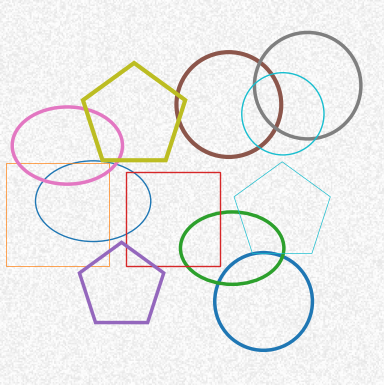[{"shape": "oval", "thickness": 1, "radius": 0.75, "center": [0.242, 0.477]}, {"shape": "circle", "thickness": 2.5, "radius": 0.63, "center": [0.685, 0.217]}, {"shape": "square", "thickness": 0.5, "radius": 0.67, "center": [0.149, 0.443]}, {"shape": "oval", "thickness": 2.5, "radius": 0.67, "center": [0.603, 0.355]}, {"shape": "square", "thickness": 1, "radius": 0.62, "center": [0.449, 0.431]}, {"shape": "pentagon", "thickness": 2.5, "radius": 0.58, "center": [0.316, 0.255]}, {"shape": "circle", "thickness": 3, "radius": 0.68, "center": [0.594, 0.728]}, {"shape": "oval", "thickness": 2.5, "radius": 0.72, "center": [0.175, 0.622]}, {"shape": "circle", "thickness": 2.5, "radius": 0.69, "center": [0.799, 0.777]}, {"shape": "pentagon", "thickness": 3, "radius": 0.7, "center": [0.348, 0.697]}, {"shape": "pentagon", "thickness": 0.5, "radius": 0.66, "center": [0.733, 0.448]}, {"shape": "circle", "thickness": 1, "radius": 0.53, "center": [0.735, 0.704]}]